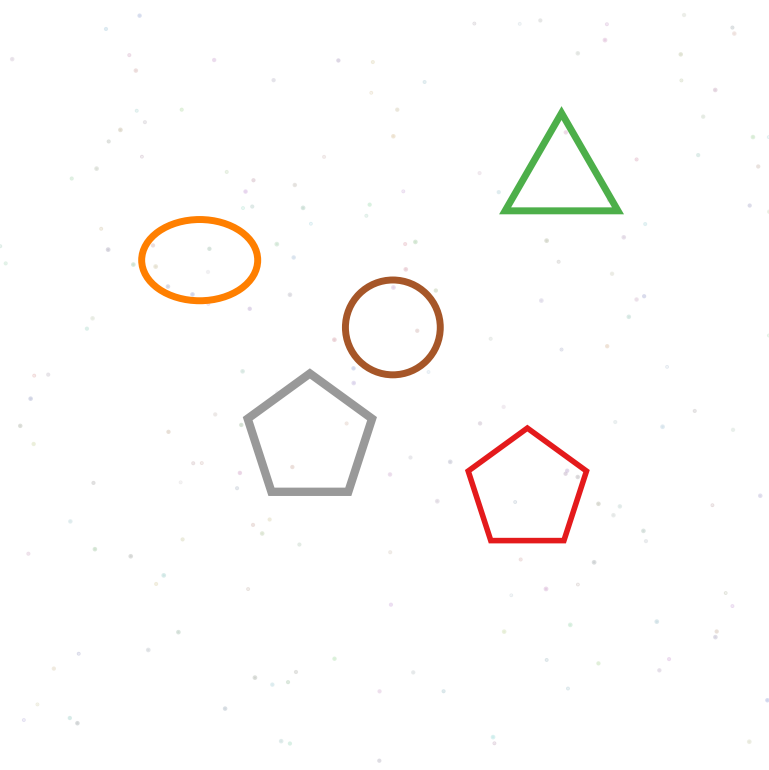[{"shape": "pentagon", "thickness": 2, "radius": 0.4, "center": [0.685, 0.363]}, {"shape": "triangle", "thickness": 2.5, "radius": 0.42, "center": [0.729, 0.769]}, {"shape": "oval", "thickness": 2.5, "radius": 0.38, "center": [0.259, 0.662]}, {"shape": "circle", "thickness": 2.5, "radius": 0.31, "center": [0.51, 0.575]}, {"shape": "pentagon", "thickness": 3, "radius": 0.42, "center": [0.402, 0.43]}]